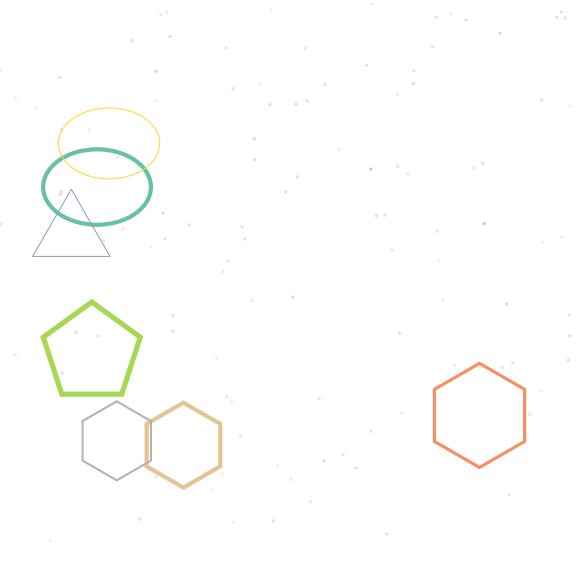[{"shape": "oval", "thickness": 2, "radius": 0.47, "center": [0.168, 0.675]}, {"shape": "hexagon", "thickness": 1.5, "radius": 0.45, "center": [0.83, 0.28]}, {"shape": "triangle", "thickness": 0.5, "radius": 0.39, "center": [0.124, 0.594]}, {"shape": "pentagon", "thickness": 2.5, "radius": 0.44, "center": [0.159, 0.388]}, {"shape": "oval", "thickness": 0.5, "radius": 0.44, "center": [0.189, 0.751]}, {"shape": "hexagon", "thickness": 2, "radius": 0.37, "center": [0.318, 0.228]}, {"shape": "hexagon", "thickness": 1, "radius": 0.34, "center": [0.202, 0.236]}]